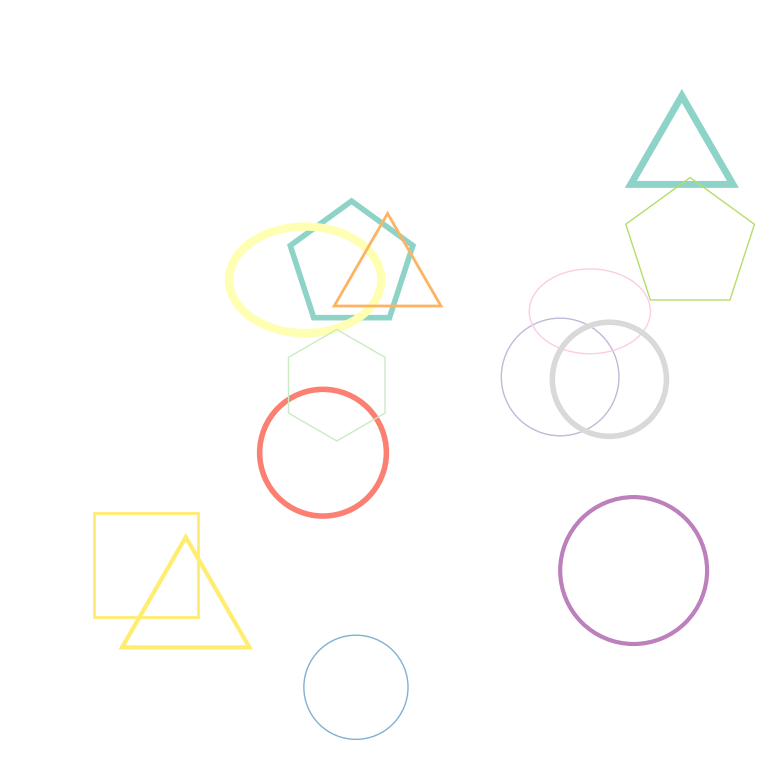[{"shape": "pentagon", "thickness": 2, "radius": 0.42, "center": [0.457, 0.655]}, {"shape": "triangle", "thickness": 2.5, "radius": 0.38, "center": [0.885, 0.799]}, {"shape": "oval", "thickness": 3, "radius": 0.49, "center": [0.396, 0.637]}, {"shape": "circle", "thickness": 0.5, "radius": 0.38, "center": [0.727, 0.51]}, {"shape": "circle", "thickness": 2, "radius": 0.41, "center": [0.42, 0.412]}, {"shape": "circle", "thickness": 0.5, "radius": 0.34, "center": [0.462, 0.107]}, {"shape": "triangle", "thickness": 1, "radius": 0.4, "center": [0.503, 0.643]}, {"shape": "pentagon", "thickness": 0.5, "radius": 0.44, "center": [0.896, 0.682]}, {"shape": "oval", "thickness": 0.5, "radius": 0.39, "center": [0.766, 0.596]}, {"shape": "circle", "thickness": 2, "radius": 0.37, "center": [0.791, 0.507]}, {"shape": "circle", "thickness": 1.5, "radius": 0.48, "center": [0.823, 0.259]}, {"shape": "hexagon", "thickness": 0.5, "radius": 0.36, "center": [0.437, 0.5]}, {"shape": "square", "thickness": 1, "radius": 0.34, "center": [0.19, 0.266]}, {"shape": "triangle", "thickness": 1.5, "radius": 0.48, "center": [0.241, 0.207]}]